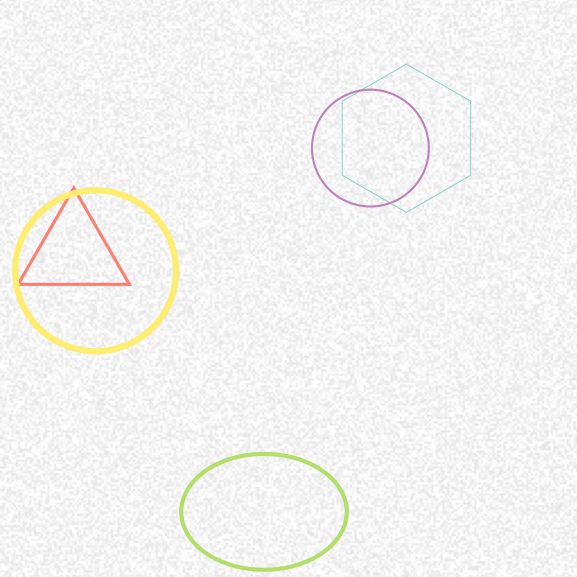[{"shape": "hexagon", "thickness": 0.5, "radius": 0.64, "center": [0.704, 0.76]}, {"shape": "triangle", "thickness": 1.5, "radius": 0.56, "center": [0.128, 0.562]}, {"shape": "oval", "thickness": 2, "radius": 0.72, "center": [0.457, 0.113]}, {"shape": "circle", "thickness": 1, "radius": 0.51, "center": [0.641, 0.743]}, {"shape": "circle", "thickness": 3, "radius": 0.7, "center": [0.166, 0.53]}]